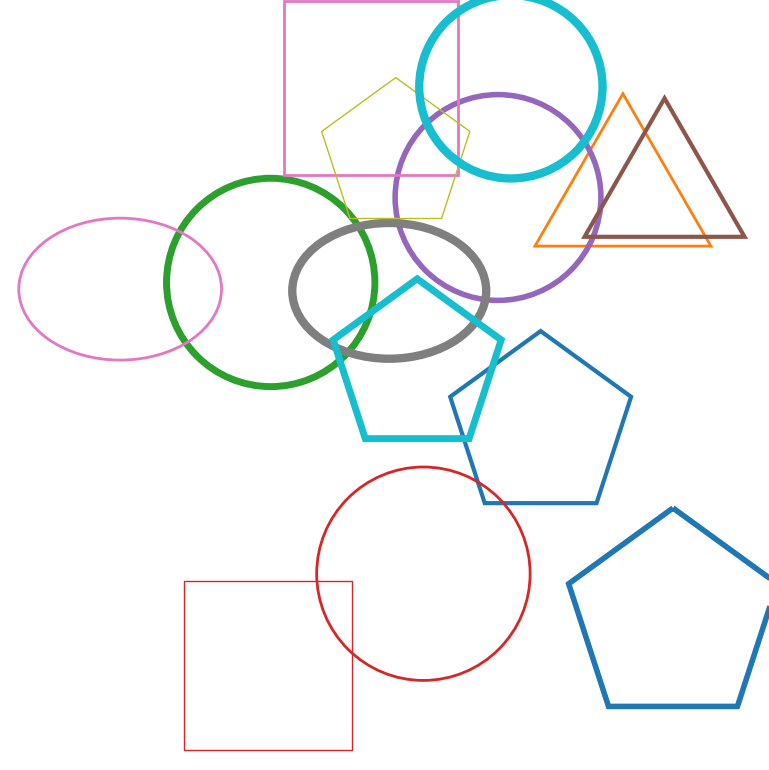[{"shape": "pentagon", "thickness": 2, "radius": 0.71, "center": [0.874, 0.198]}, {"shape": "pentagon", "thickness": 1.5, "radius": 0.62, "center": [0.702, 0.447]}, {"shape": "triangle", "thickness": 1, "radius": 0.66, "center": [0.809, 0.746]}, {"shape": "circle", "thickness": 2.5, "radius": 0.68, "center": [0.352, 0.633]}, {"shape": "square", "thickness": 0.5, "radius": 0.55, "center": [0.348, 0.136]}, {"shape": "circle", "thickness": 1, "radius": 0.69, "center": [0.55, 0.255]}, {"shape": "circle", "thickness": 2, "radius": 0.67, "center": [0.647, 0.744]}, {"shape": "triangle", "thickness": 1.5, "radius": 0.6, "center": [0.863, 0.752]}, {"shape": "oval", "thickness": 1, "radius": 0.66, "center": [0.156, 0.625]}, {"shape": "square", "thickness": 1, "radius": 0.56, "center": [0.482, 0.885]}, {"shape": "oval", "thickness": 3, "radius": 0.63, "center": [0.505, 0.622]}, {"shape": "pentagon", "thickness": 0.5, "radius": 0.51, "center": [0.514, 0.798]}, {"shape": "circle", "thickness": 3, "radius": 0.6, "center": [0.663, 0.887]}, {"shape": "pentagon", "thickness": 2.5, "radius": 0.57, "center": [0.542, 0.523]}]